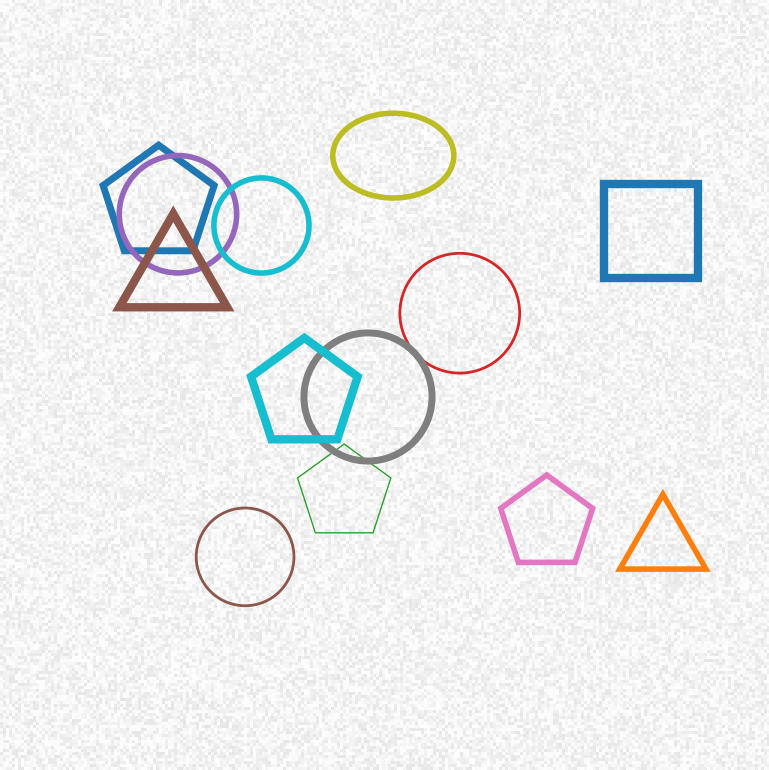[{"shape": "pentagon", "thickness": 2.5, "radius": 0.38, "center": [0.206, 0.736]}, {"shape": "square", "thickness": 3, "radius": 0.3, "center": [0.846, 0.7]}, {"shape": "triangle", "thickness": 2, "radius": 0.32, "center": [0.861, 0.293]}, {"shape": "pentagon", "thickness": 0.5, "radius": 0.32, "center": [0.447, 0.36]}, {"shape": "circle", "thickness": 1, "radius": 0.39, "center": [0.597, 0.593]}, {"shape": "circle", "thickness": 2, "radius": 0.38, "center": [0.231, 0.722]}, {"shape": "triangle", "thickness": 3, "radius": 0.4, "center": [0.225, 0.641]}, {"shape": "circle", "thickness": 1, "radius": 0.32, "center": [0.318, 0.277]}, {"shape": "pentagon", "thickness": 2, "radius": 0.31, "center": [0.71, 0.32]}, {"shape": "circle", "thickness": 2.5, "radius": 0.42, "center": [0.478, 0.484]}, {"shape": "oval", "thickness": 2, "radius": 0.39, "center": [0.511, 0.798]}, {"shape": "pentagon", "thickness": 3, "radius": 0.36, "center": [0.395, 0.488]}, {"shape": "circle", "thickness": 2, "radius": 0.31, "center": [0.34, 0.707]}]